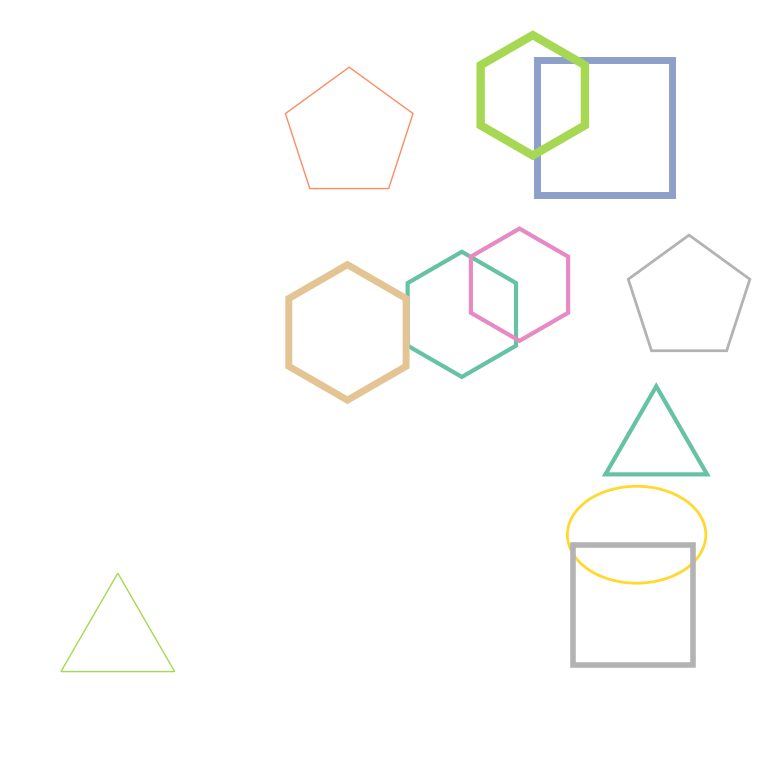[{"shape": "hexagon", "thickness": 1.5, "radius": 0.41, "center": [0.6, 0.592]}, {"shape": "triangle", "thickness": 1.5, "radius": 0.38, "center": [0.852, 0.422]}, {"shape": "pentagon", "thickness": 0.5, "radius": 0.44, "center": [0.454, 0.826]}, {"shape": "square", "thickness": 2.5, "radius": 0.44, "center": [0.785, 0.835]}, {"shape": "hexagon", "thickness": 1.5, "radius": 0.36, "center": [0.675, 0.63]}, {"shape": "hexagon", "thickness": 3, "radius": 0.39, "center": [0.692, 0.876]}, {"shape": "triangle", "thickness": 0.5, "radius": 0.43, "center": [0.153, 0.17]}, {"shape": "oval", "thickness": 1, "radius": 0.45, "center": [0.827, 0.306]}, {"shape": "hexagon", "thickness": 2.5, "radius": 0.44, "center": [0.451, 0.568]}, {"shape": "pentagon", "thickness": 1, "radius": 0.42, "center": [0.895, 0.612]}, {"shape": "square", "thickness": 2, "radius": 0.39, "center": [0.822, 0.214]}]